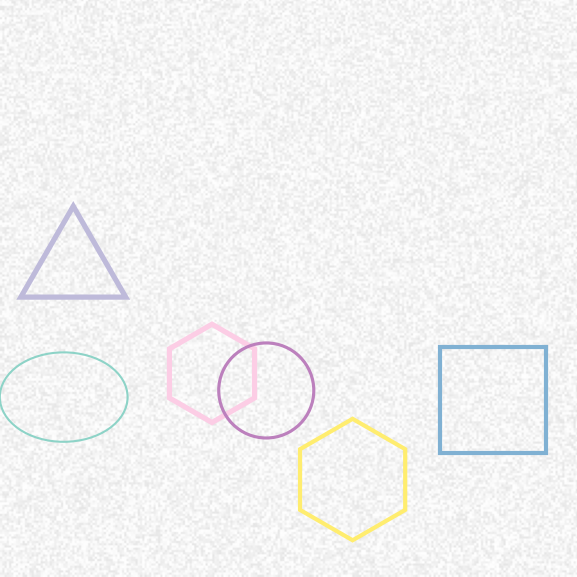[{"shape": "oval", "thickness": 1, "radius": 0.55, "center": [0.11, 0.312]}, {"shape": "triangle", "thickness": 2.5, "radius": 0.52, "center": [0.127, 0.537]}, {"shape": "square", "thickness": 2, "radius": 0.46, "center": [0.853, 0.307]}, {"shape": "hexagon", "thickness": 2.5, "radius": 0.43, "center": [0.367, 0.353]}, {"shape": "circle", "thickness": 1.5, "radius": 0.41, "center": [0.461, 0.323]}, {"shape": "hexagon", "thickness": 2, "radius": 0.53, "center": [0.611, 0.169]}]